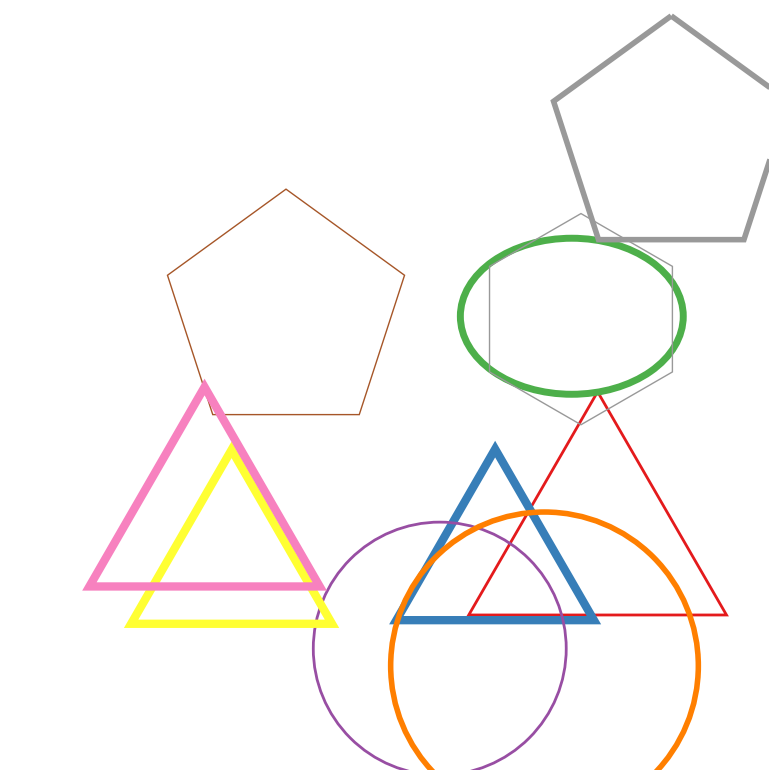[{"shape": "triangle", "thickness": 1, "radius": 0.97, "center": [0.776, 0.298]}, {"shape": "triangle", "thickness": 3, "radius": 0.74, "center": [0.643, 0.269]}, {"shape": "oval", "thickness": 2.5, "radius": 0.72, "center": [0.743, 0.589]}, {"shape": "circle", "thickness": 1, "radius": 0.82, "center": [0.571, 0.158]}, {"shape": "circle", "thickness": 2, "radius": 1.0, "center": [0.707, 0.135]}, {"shape": "triangle", "thickness": 3, "radius": 0.75, "center": [0.301, 0.265]}, {"shape": "pentagon", "thickness": 0.5, "radius": 0.81, "center": [0.371, 0.592]}, {"shape": "triangle", "thickness": 3, "radius": 0.86, "center": [0.266, 0.325]}, {"shape": "hexagon", "thickness": 0.5, "radius": 0.69, "center": [0.755, 0.586]}, {"shape": "pentagon", "thickness": 2, "radius": 0.8, "center": [0.872, 0.819]}]